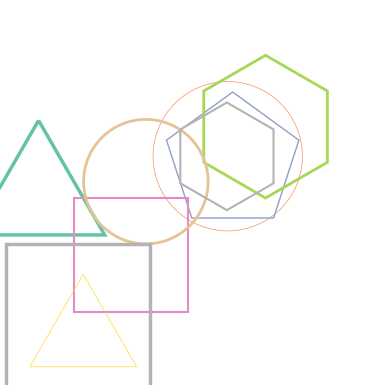[{"shape": "triangle", "thickness": 2.5, "radius": 0.99, "center": [0.1, 0.489]}, {"shape": "circle", "thickness": 0.5, "radius": 0.97, "center": [0.591, 0.594]}, {"shape": "pentagon", "thickness": 1, "radius": 0.9, "center": [0.604, 0.58]}, {"shape": "square", "thickness": 1.5, "radius": 0.74, "center": [0.341, 0.338]}, {"shape": "hexagon", "thickness": 2, "radius": 0.93, "center": [0.69, 0.671]}, {"shape": "triangle", "thickness": 0.5, "radius": 0.8, "center": [0.216, 0.127]}, {"shape": "circle", "thickness": 2, "radius": 0.81, "center": [0.379, 0.528]}, {"shape": "hexagon", "thickness": 1.5, "radius": 0.7, "center": [0.589, 0.594]}, {"shape": "square", "thickness": 2.5, "radius": 0.94, "center": [0.203, 0.179]}]